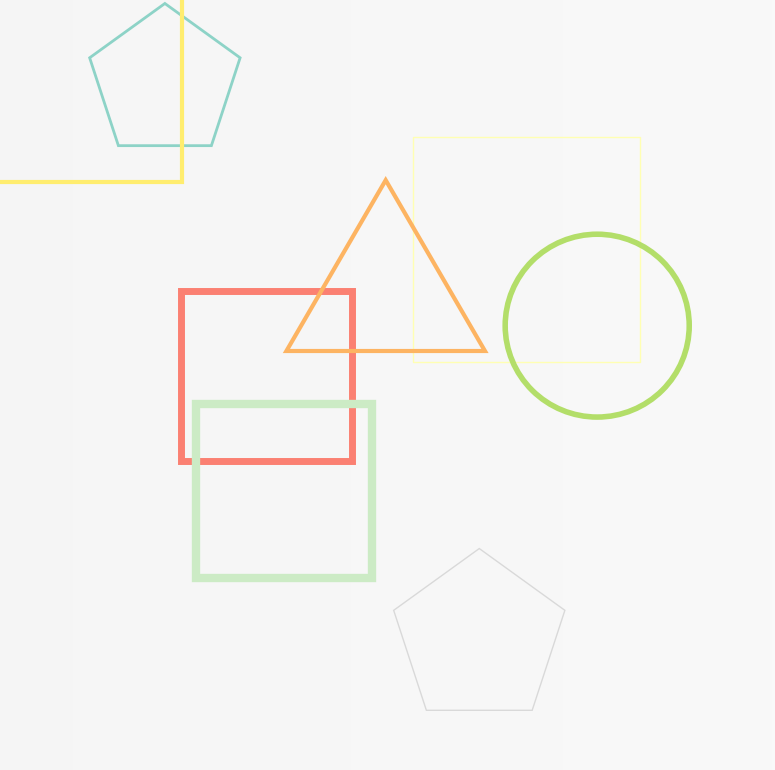[{"shape": "pentagon", "thickness": 1, "radius": 0.51, "center": [0.213, 0.893]}, {"shape": "square", "thickness": 0.5, "radius": 0.73, "center": [0.679, 0.676]}, {"shape": "square", "thickness": 2.5, "radius": 0.55, "center": [0.344, 0.512]}, {"shape": "triangle", "thickness": 1.5, "radius": 0.74, "center": [0.498, 0.618]}, {"shape": "circle", "thickness": 2, "radius": 0.59, "center": [0.771, 0.577]}, {"shape": "pentagon", "thickness": 0.5, "radius": 0.58, "center": [0.618, 0.171]}, {"shape": "square", "thickness": 3, "radius": 0.57, "center": [0.367, 0.363]}, {"shape": "square", "thickness": 1.5, "radius": 0.63, "center": [0.109, 0.889]}]